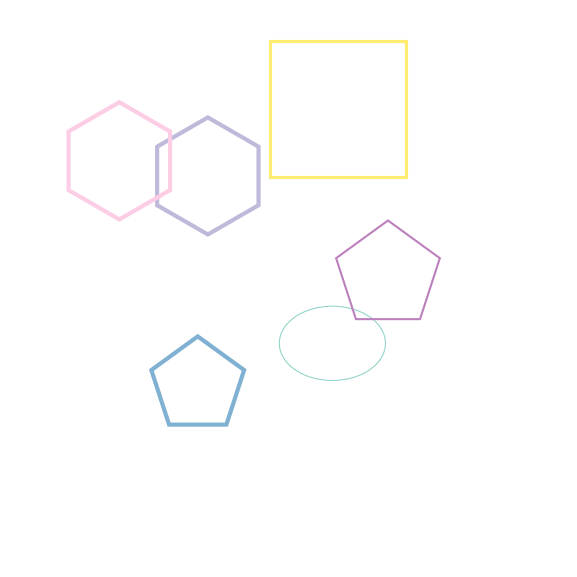[{"shape": "oval", "thickness": 0.5, "radius": 0.46, "center": [0.576, 0.405]}, {"shape": "hexagon", "thickness": 2, "radius": 0.51, "center": [0.36, 0.694]}, {"shape": "pentagon", "thickness": 2, "radius": 0.42, "center": [0.342, 0.332]}, {"shape": "hexagon", "thickness": 2, "radius": 0.51, "center": [0.207, 0.721]}, {"shape": "pentagon", "thickness": 1, "radius": 0.47, "center": [0.672, 0.523]}, {"shape": "square", "thickness": 1.5, "radius": 0.59, "center": [0.586, 0.811]}]